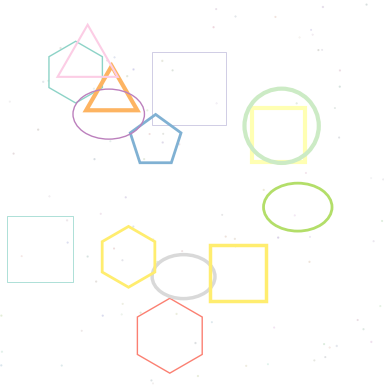[{"shape": "hexagon", "thickness": 1, "radius": 0.4, "center": [0.197, 0.813]}, {"shape": "square", "thickness": 0.5, "radius": 0.43, "center": [0.104, 0.353]}, {"shape": "square", "thickness": 3, "radius": 0.35, "center": [0.723, 0.649]}, {"shape": "square", "thickness": 0.5, "radius": 0.47, "center": [0.491, 0.771]}, {"shape": "hexagon", "thickness": 1, "radius": 0.49, "center": [0.441, 0.128]}, {"shape": "pentagon", "thickness": 2, "radius": 0.35, "center": [0.404, 0.633]}, {"shape": "triangle", "thickness": 3, "radius": 0.38, "center": [0.29, 0.752]}, {"shape": "oval", "thickness": 2, "radius": 0.44, "center": [0.773, 0.462]}, {"shape": "triangle", "thickness": 1.5, "radius": 0.45, "center": [0.228, 0.845]}, {"shape": "oval", "thickness": 2.5, "radius": 0.41, "center": [0.477, 0.282]}, {"shape": "oval", "thickness": 1, "radius": 0.46, "center": [0.282, 0.704]}, {"shape": "circle", "thickness": 3, "radius": 0.48, "center": [0.732, 0.673]}, {"shape": "hexagon", "thickness": 2, "radius": 0.39, "center": [0.334, 0.333]}, {"shape": "square", "thickness": 2.5, "radius": 0.37, "center": [0.618, 0.291]}]